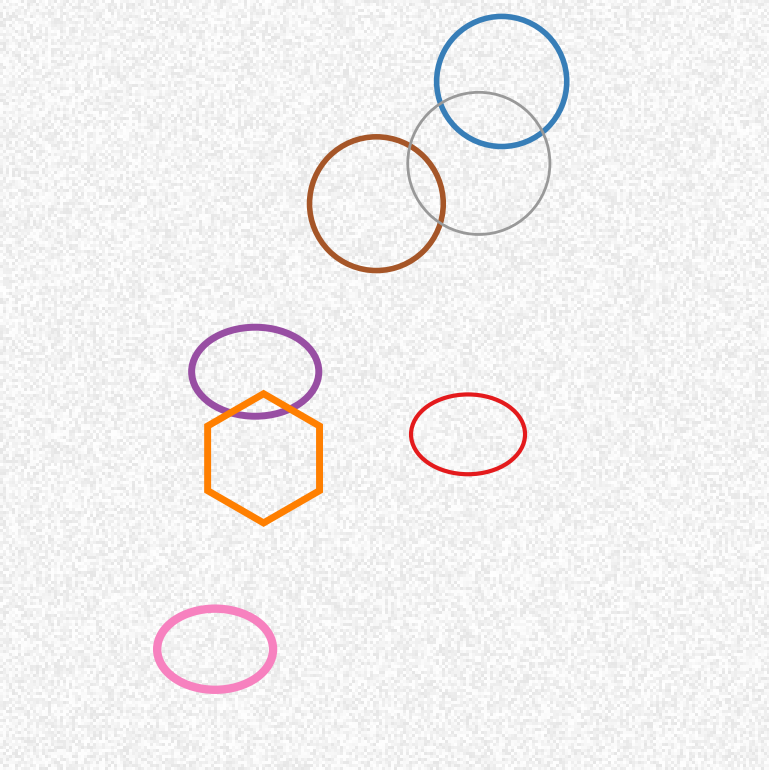[{"shape": "oval", "thickness": 1.5, "radius": 0.37, "center": [0.608, 0.436]}, {"shape": "circle", "thickness": 2, "radius": 0.42, "center": [0.652, 0.894]}, {"shape": "oval", "thickness": 2.5, "radius": 0.41, "center": [0.331, 0.517]}, {"shape": "hexagon", "thickness": 2.5, "radius": 0.42, "center": [0.342, 0.405]}, {"shape": "circle", "thickness": 2, "radius": 0.43, "center": [0.489, 0.735]}, {"shape": "oval", "thickness": 3, "radius": 0.38, "center": [0.279, 0.157]}, {"shape": "circle", "thickness": 1, "radius": 0.46, "center": [0.622, 0.788]}]